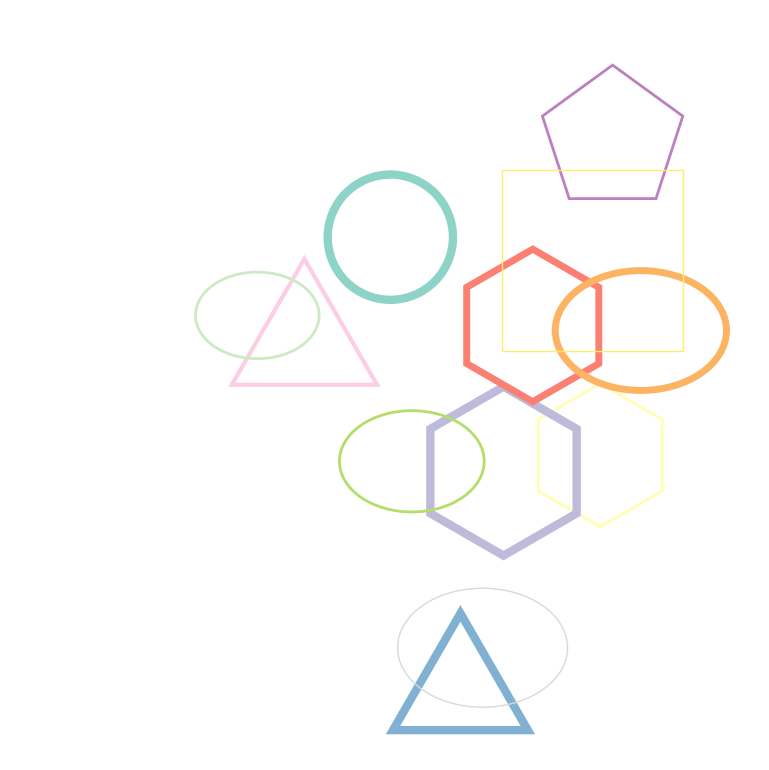[{"shape": "circle", "thickness": 3, "radius": 0.41, "center": [0.507, 0.692]}, {"shape": "hexagon", "thickness": 1, "radius": 0.46, "center": [0.78, 0.409]}, {"shape": "hexagon", "thickness": 3, "radius": 0.55, "center": [0.654, 0.388]}, {"shape": "hexagon", "thickness": 2.5, "radius": 0.5, "center": [0.692, 0.577]}, {"shape": "triangle", "thickness": 3, "radius": 0.51, "center": [0.598, 0.102]}, {"shape": "oval", "thickness": 2.5, "radius": 0.56, "center": [0.832, 0.571]}, {"shape": "oval", "thickness": 1, "radius": 0.47, "center": [0.535, 0.401]}, {"shape": "triangle", "thickness": 1.5, "radius": 0.54, "center": [0.395, 0.555]}, {"shape": "oval", "thickness": 0.5, "radius": 0.55, "center": [0.627, 0.159]}, {"shape": "pentagon", "thickness": 1, "radius": 0.48, "center": [0.796, 0.82]}, {"shape": "oval", "thickness": 1, "radius": 0.4, "center": [0.334, 0.59]}, {"shape": "square", "thickness": 0.5, "radius": 0.59, "center": [0.769, 0.662]}]